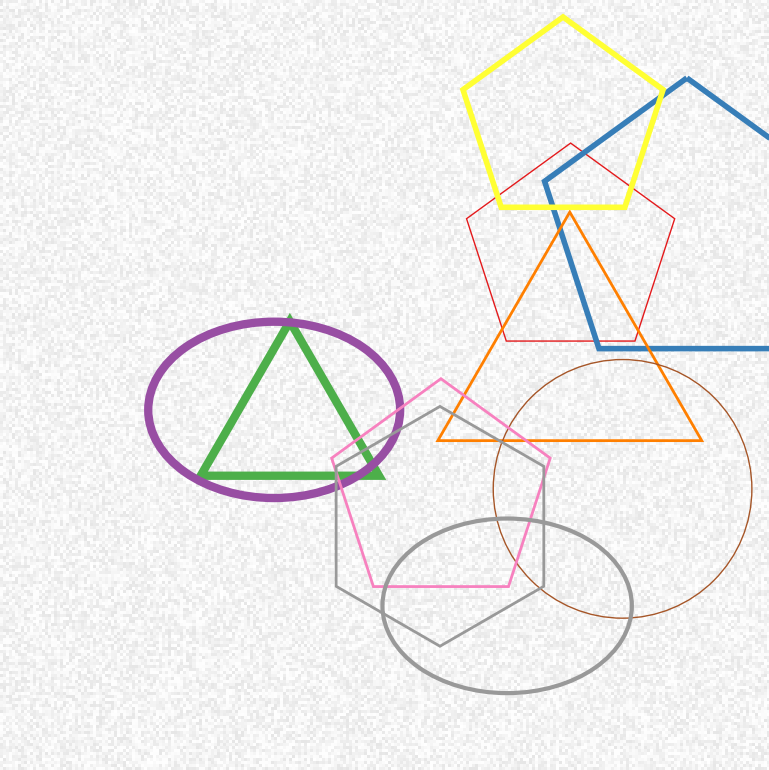[{"shape": "pentagon", "thickness": 0.5, "radius": 0.71, "center": [0.741, 0.672]}, {"shape": "pentagon", "thickness": 2, "radius": 0.97, "center": [0.892, 0.704]}, {"shape": "triangle", "thickness": 3, "radius": 0.67, "center": [0.376, 0.449]}, {"shape": "oval", "thickness": 3, "radius": 0.82, "center": [0.356, 0.468]}, {"shape": "triangle", "thickness": 1, "radius": 0.99, "center": [0.74, 0.527]}, {"shape": "pentagon", "thickness": 2, "radius": 0.68, "center": [0.731, 0.841]}, {"shape": "circle", "thickness": 0.5, "radius": 0.84, "center": [0.809, 0.365]}, {"shape": "pentagon", "thickness": 1, "radius": 0.75, "center": [0.573, 0.359]}, {"shape": "oval", "thickness": 1.5, "radius": 0.81, "center": [0.659, 0.213]}, {"shape": "hexagon", "thickness": 1, "radius": 0.78, "center": [0.571, 0.316]}]